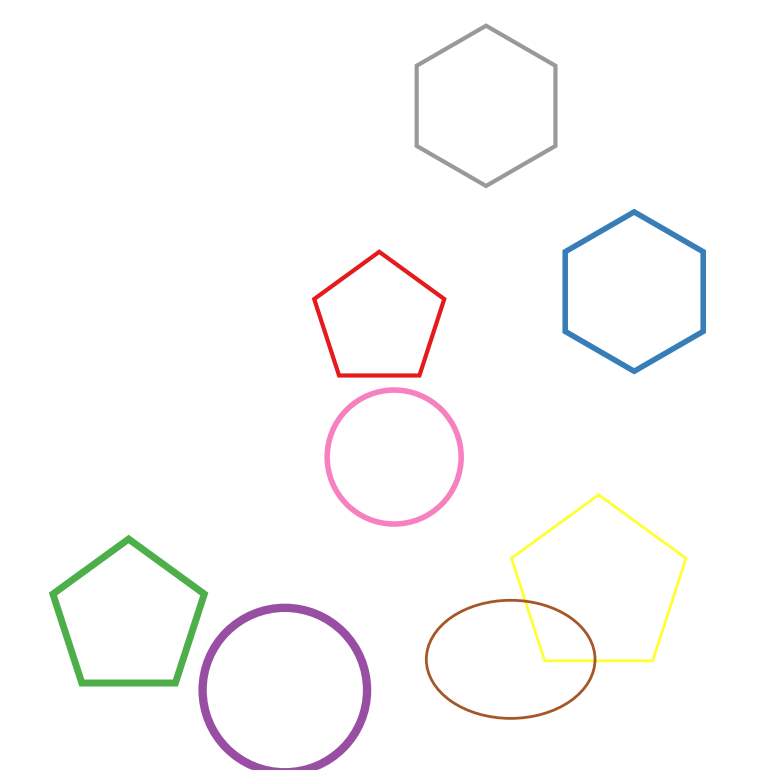[{"shape": "pentagon", "thickness": 1.5, "radius": 0.44, "center": [0.493, 0.584]}, {"shape": "hexagon", "thickness": 2, "radius": 0.52, "center": [0.824, 0.621]}, {"shape": "pentagon", "thickness": 2.5, "radius": 0.52, "center": [0.167, 0.197]}, {"shape": "circle", "thickness": 3, "radius": 0.53, "center": [0.37, 0.104]}, {"shape": "pentagon", "thickness": 1, "radius": 0.6, "center": [0.778, 0.238]}, {"shape": "oval", "thickness": 1, "radius": 0.55, "center": [0.663, 0.144]}, {"shape": "circle", "thickness": 2, "radius": 0.44, "center": [0.512, 0.406]}, {"shape": "hexagon", "thickness": 1.5, "radius": 0.52, "center": [0.631, 0.863]}]